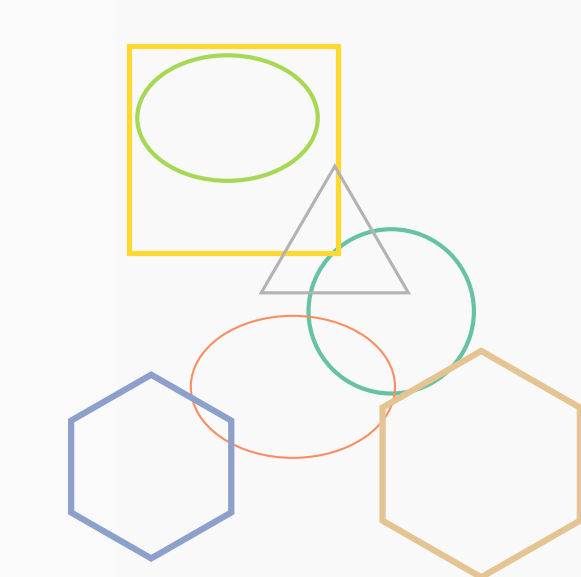[{"shape": "circle", "thickness": 2, "radius": 0.71, "center": [0.673, 0.46]}, {"shape": "oval", "thickness": 1, "radius": 0.88, "center": [0.504, 0.329]}, {"shape": "hexagon", "thickness": 3, "radius": 0.8, "center": [0.26, 0.191]}, {"shape": "oval", "thickness": 2, "radius": 0.78, "center": [0.391, 0.795]}, {"shape": "square", "thickness": 2.5, "radius": 0.9, "center": [0.402, 0.74]}, {"shape": "hexagon", "thickness": 3, "radius": 0.98, "center": [0.828, 0.195]}, {"shape": "triangle", "thickness": 1.5, "radius": 0.73, "center": [0.576, 0.565]}]